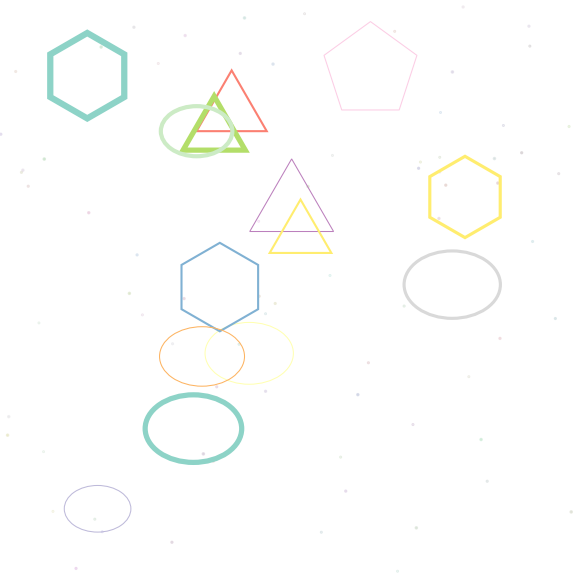[{"shape": "oval", "thickness": 2.5, "radius": 0.42, "center": [0.335, 0.257]}, {"shape": "hexagon", "thickness": 3, "radius": 0.37, "center": [0.151, 0.868]}, {"shape": "oval", "thickness": 0.5, "radius": 0.38, "center": [0.432, 0.387]}, {"shape": "oval", "thickness": 0.5, "radius": 0.29, "center": [0.169, 0.118]}, {"shape": "triangle", "thickness": 1, "radius": 0.35, "center": [0.401, 0.807]}, {"shape": "hexagon", "thickness": 1, "radius": 0.38, "center": [0.381, 0.502]}, {"shape": "oval", "thickness": 0.5, "radius": 0.37, "center": [0.35, 0.382]}, {"shape": "triangle", "thickness": 2.5, "radius": 0.31, "center": [0.371, 0.77]}, {"shape": "pentagon", "thickness": 0.5, "radius": 0.42, "center": [0.641, 0.877]}, {"shape": "oval", "thickness": 1.5, "radius": 0.42, "center": [0.783, 0.506]}, {"shape": "triangle", "thickness": 0.5, "radius": 0.42, "center": [0.505, 0.64]}, {"shape": "oval", "thickness": 2, "radius": 0.31, "center": [0.34, 0.772]}, {"shape": "hexagon", "thickness": 1.5, "radius": 0.35, "center": [0.805, 0.658]}, {"shape": "triangle", "thickness": 1, "radius": 0.31, "center": [0.52, 0.592]}]